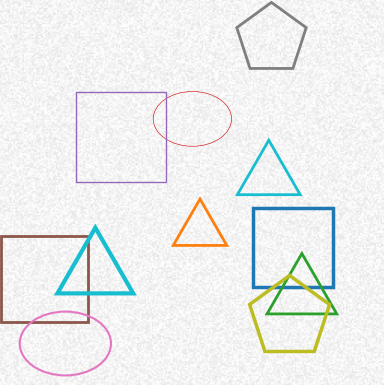[{"shape": "square", "thickness": 2.5, "radius": 0.52, "center": [0.762, 0.357]}, {"shape": "triangle", "thickness": 2, "radius": 0.4, "center": [0.52, 0.403]}, {"shape": "triangle", "thickness": 2, "radius": 0.52, "center": [0.784, 0.237]}, {"shape": "oval", "thickness": 0.5, "radius": 0.51, "center": [0.5, 0.691]}, {"shape": "square", "thickness": 1, "radius": 0.58, "center": [0.315, 0.643]}, {"shape": "square", "thickness": 2, "radius": 0.56, "center": [0.116, 0.276]}, {"shape": "oval", "thickness": 1.5, "radius": 0.59, "center": [0.17, 0.108]}, {"shape": "pentagon", "thickness": 2, "radius": 0.47, "center": [0.705, 0.899]}, {"shape": "pentagon", "thickness": 2.5, "radius": 0.55, "center": [0.752, 0.175]}, {"shape": "triangle", "thickness": 3, "radius": 0.57, "center": [0.248, 0.295]}, {"shape": "triangle", "thickness": 2, "radius": 0.47, "center": [0.698, 0.541]}]